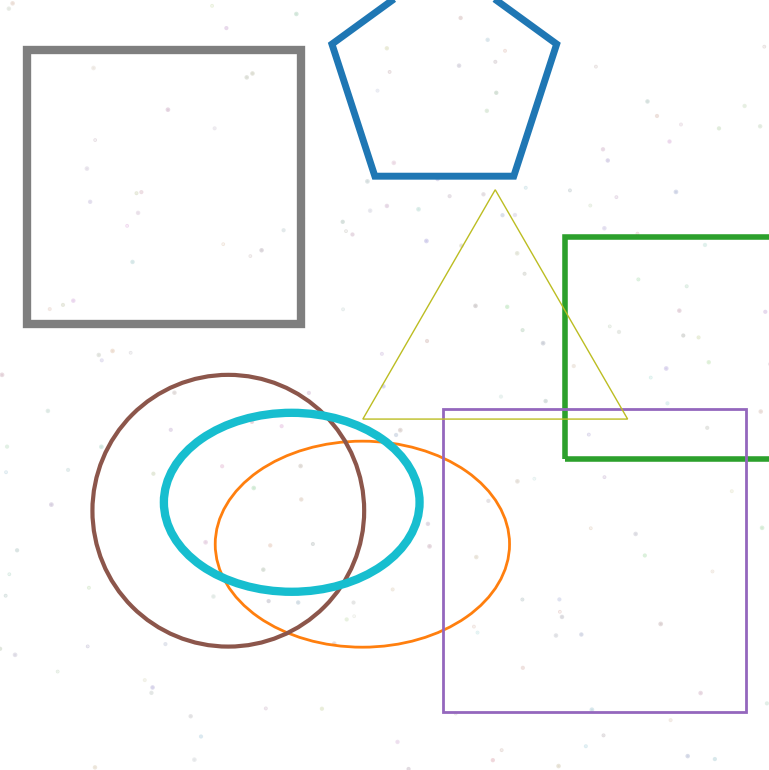[{"shape": "pentagon", "thickness": 2.5, "radius": 0.77, "center": [0.577, 0.895]}, {"shape": "oval", "thickness": 1, "radius": 0.96, "center": [0.471, 0.293]}, {"shape": "square", "thickness": 2, "radius": 0.72, "center": [0.878, 0.548]}, {"shape": "square", "thickness": 1, "radius": 0.98, "center": [0.772, 0.272]}, {"shape": "circle", "thickness": 1.5, "radius": 0.88, "center": [0.297, 0.337]}, {"shape": "square", "thickness": 3, "radius": 0.89, "center": [0.213, 0.757]}, {"shape": "triangle", "thickness": 0.5, "radius": 0.99, "center": [0.643, 0.555]}, {"shape": "oval", "thickness": 3, "radius": 0.83, "center": [0.379, 0.348]}]